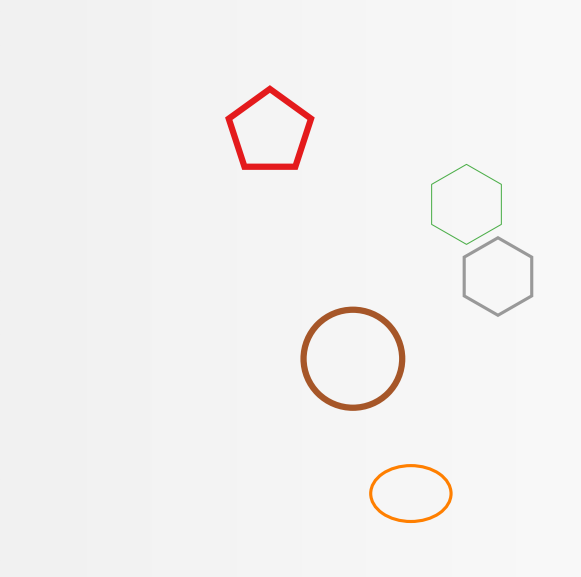[{"shape": "pentagon", "thickness": 3, "radius": 0.37, "center": [0.464, 0.771]}, {"shape": "hexagon", "thickness": 0.5, "radius": 0.35, "center": [0.803, 0.645]}, {"shape": "oval", "thickness": 1.5, "radius": 0.35, "center": [0.707, 0.144]}, {"shape": "circle", "thickness": 3, "radius": 0.42, "center": [0.607, 0.378]}, {"shape": "hexagon", "thickness": 1.5, "radius": 0.34, "center": [0.857, 0.52]}]